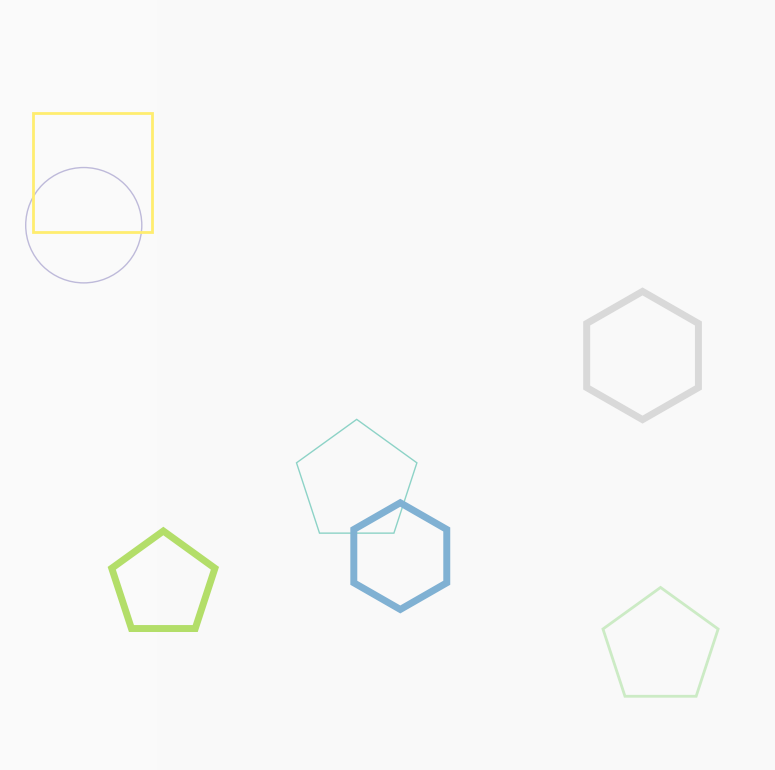[{"shape": "pentagon", "thickness": 0.5, "radius": 0.41, "center": [0.46, 0.374]}, {"shape": "circle", "thickness": 0.5, "radius": 0.37, "center": [0.108, 0.708]}, {"shape": "hexagon", "thickness": 2.5, "radius": 0.35, "center": [0.517, 0.278]}, {"shape": "pentagon", "thickness": 2.5, "radius": 0.35, "center": [0.211, 0.24]}, {"shape": "hexagon", "thickness": 2.5, "radius": 0.42, "center": [0.829, 0.538]}, {"shape": "pentagon", "thickness": 1, "radius": 0.39, "center": [0.852, 0.159]}, {"shape": "square", "thickness": 1, "radius": 0.39, "center": [0.119, 0.776]}]